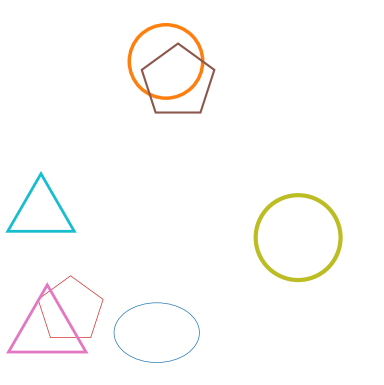[{"shape": "oval", "thickness": 0.5, "radius": 0.55, "center": [0.407, 0.136]}, {"shape": "circle", "thickness": 2.5, "radius": 0.48, "center": [0.431, 0.84]}, {"shape": "pentagon", "thickness": 0.5, "radius": 0.44, "center": [0.183, 0.195]}, {"shape": "pentagon", "thickness": 1.5, "radius": 0.5, "center": [0.462, 0.788]}, {"shape": "triangle", "thickness": 2, "radius": 0.58, "center": [0.123, 0.144]}, {"shape": "circle", "thickness": 3, "radius": 0.55, "center": [0.774, 0.383]}, {"shape": "triangle", "thickness": 2, "radius": 0.5, "center": [0.106, 0.449]}]